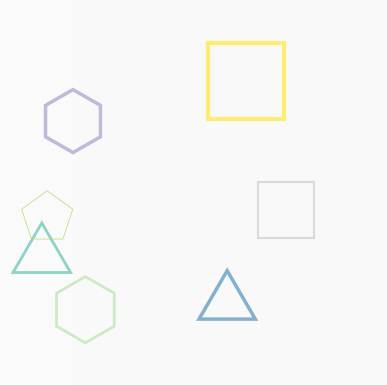[{"shape": "triangle", "thickness": 2, "radius": 0.43, "center": [0.108, 0.335]}, {"shape": "hexagon", "thickness": 2.5, "radius": 0.41, "center": [0.188, 0.685]}, {"shape": "triangle", "thickness": 2.5, "radius": 0.42, "center": [0.586, 0.213]}, {"shape": "pentagon", "thickness": 0.5, "radius": 0.35, "center": [0.122, 0.435]}, {"shape": "square", "thickness": 1.5, "radius": 0.36, "center": [0.739, 0.454]}, {"shape": "hexagon", "thickness": 2, "radius": 0.43, "center": [0.22, 0.196]}, {"shape": "square", "thickness": 3, "radius": 0.49, "center": [0.634, 0.789]}]